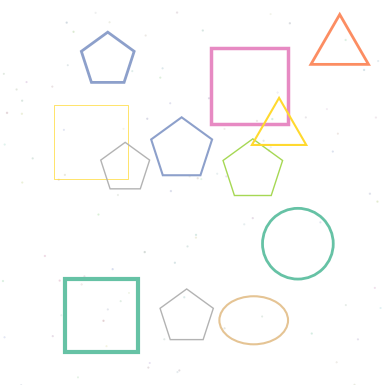[{"shape": "circle", "thickness": 2, "radius": 0.46, "center": [0.774, 0.367]}, {"shape": "square", "thickness": 3, "radius": 0.47, "center": [0.265, 0.18]}, {"shape": "triangle", "thickness": 2, "radius": 0.43, "center": [0.882, 0.876]}, {"shape": "pentagon", "thickness": 1.5, "radius": 0.42, "center": [0.472, 0.612]}, {"shape": "pentagon", "thickness": 2, "radius": 0.36, "center": [0.28, 0.844]}, {"shape": "square", "thickness": 2.5, "radius": 0.49, "center": [0.648, 0.776]}, {"shape": "pentagon", "thickness": 1, "radius": 0.41, "center": [0.657, 0.558]}, {"shape": "square", "thickness": 0.5, "radius": 0.48, "center": [0.237, 0.632]}, {"shape": "triangle", "thickness": 1.5, "radius": 0.41, "center": [0.725, 0.664]}, {"shape": "oval", "thickness": 1.5, "radius": 0.45, "center": [0.659, 0.168]}, {"shape": "pentagon", "thickness": 1, "radius": 0.36, "center": [0.485, 0.177]}, {"shape": "pentagon", "thickness": 1, "radius": 0.33, "center": [0.325, 0.564]}]